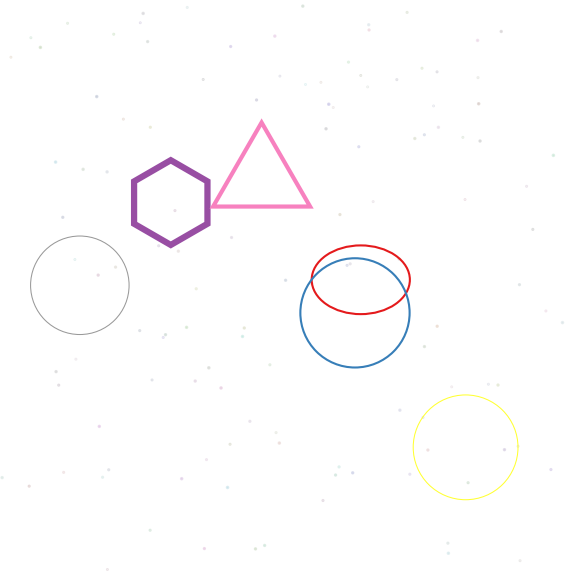[{"shape": "oval", "thickness": 1, "radius": 0.43, "center": [0.625, 0.515]}, {"shape": "circle", "thickness": 1, "radius": 0.47, "center": [0.615, 0.457]}, {"shape": "hexagon", "thickness": 3, "radius": 0.37, "center": [0.296, 0.648]}, {"shape": "circle", "thickness": 0.5, "radius": 0.45, "center": [0.806, 0.225]}, {"shape": "triangle", "thickness": 2, "radius": 0.48, "center": [0.453, 0.69]}, {"shape": "circle", "thickness": 0.5, "radius": 0.43, "center": [0.138, 0.505]}]